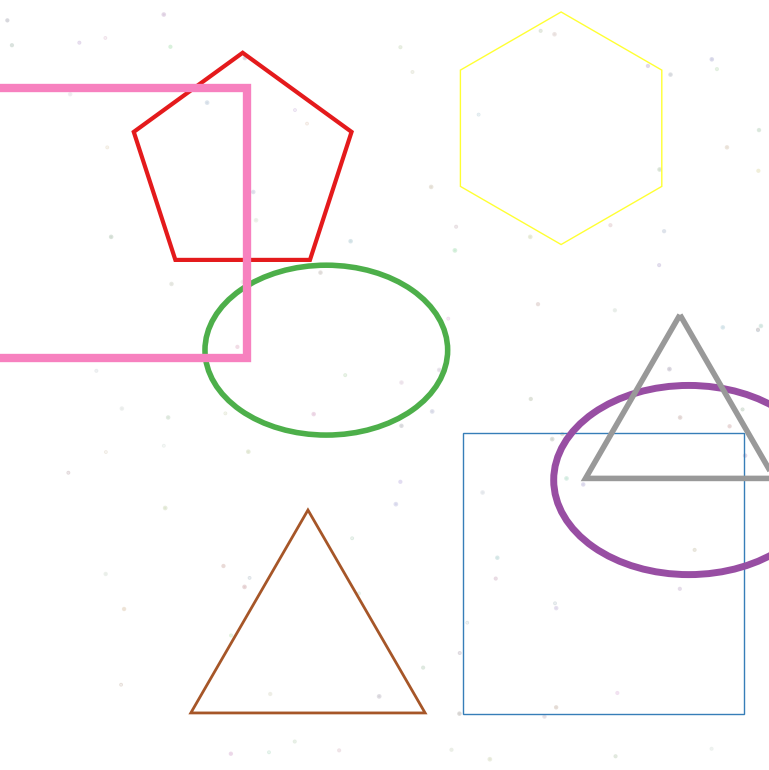[{"shape": "pentagon", "thickness": 1.5, "radius": 0.74, "center": [0.315, 0.783]}, {"shape": "square", "thickness": 0.5, "radius": 0.91, "center": [0.784, 0.256]}, {"shape": "oval", "thickness": 2, "radius": 0.79, "center": [0.424, 0.545]}, {"shape": "oval", "thickness": 2.5, "radius": 0.88, "center": [0.895, 0.377]}, {"shape": "hexagon", "thickness": 0.5, "radius": 0.76, "center": [0.729, 0.833]}, {"shape": "triangle", "thickness": 1, "radius": 0.88, "center": [0.4, 0.162]}, {"shape": "square", "thickness": 3, "radius": 0.88, "center": [0.145, 0.711]}, {"shape": "triangle", "thickness": 2, "radius": 0.71, "center": [0.883, 0.449]}]